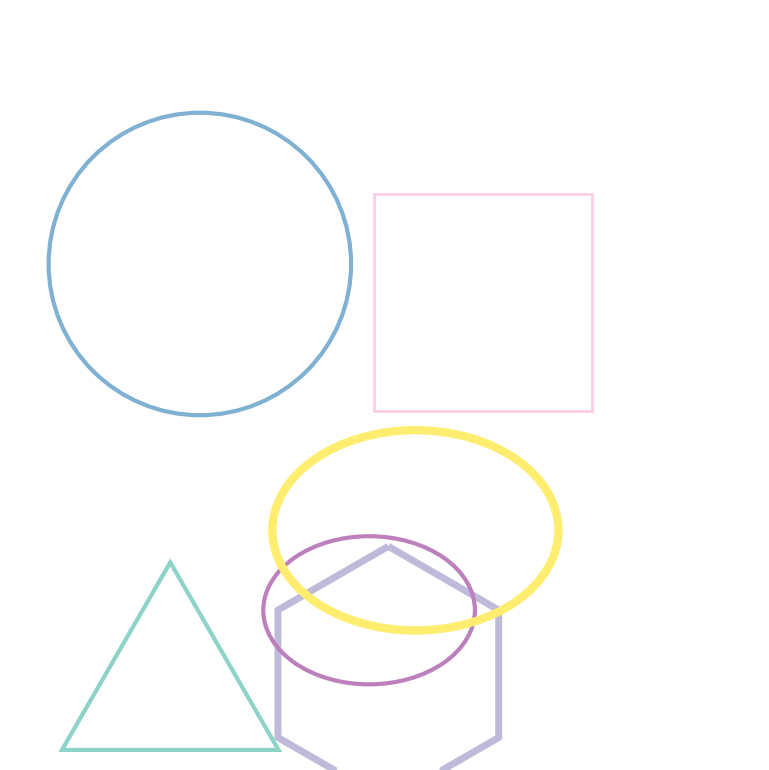[{"shape": "triangle", "thickness": 1.5, "radius": 0.81, "center": [0.221, 0.107]}, {"shape": "hexagon", "thickness": 2.5, "radius": 0.83, "center": [0.504, 0.125]}, {"shape": "circle", "thickness": 1.5, "radius": 0.98, "center": [0.26, 0.657]}, {"shape": "square", "thickness": 1, "radius": 0.71, "center": [0.627, 0.607]}, {"shape": "oval", "thickness": 1.5, "radius": 0.69, "center": [0.479, 0.207]}, {"shape": "oval", "thickness": 3, "radius": 0.93, "center": [0.539, 0.311]}]